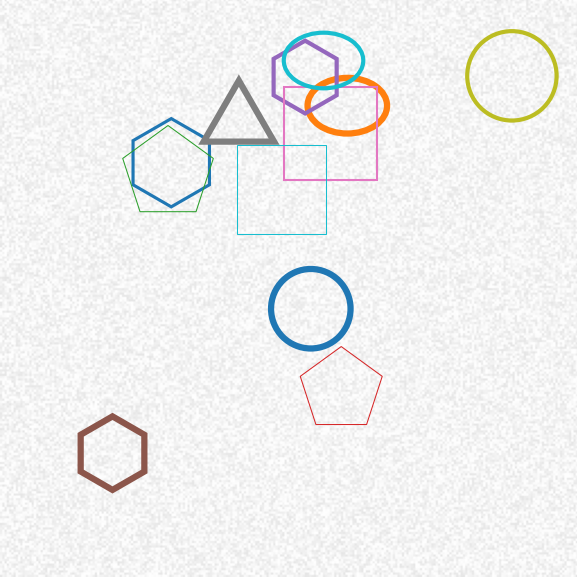[{"shape": "circle", "thickness": 3, "radius": 0.34, "center": [0.538, 0.465]}, {"shape": "hexagon", "thickness": 1.5, "radius": 0.38, "center": [0.297, 0.717]}, {"shape": "oval", "thickness": 3, "radius": 0.34, "center": [0.601, 0.816]}, {"shape": "pentagon", "thickness": 0.5, "radius": 0.41, "center": [0.291, 0.699]}, {"shape": "pentagon", "thickness": 0.5, "radius": 0.37, "center": [0.591, 0.324]}, {"shape": "hexagon", "thickness": 2, "radius": 0.32, "center": [0.528, 0.866]}, {"shape": "hexagon", "thickness": 3, "radius": 0.32, "center": [0.195, 0.214]}, {"shape": "square", "thickness": 1, "radius": 0.4, "center": [0.572, 0.768]}, {"shape": "triangle", "thickness": 3, "radius": 0.35, "center": [0.414, 0.789]}, {"shape": "circle", "thickness": 2, "radius": 0.39, "center": [0.886, 0.868]}, {"shape": "square", "thickness": 0.5, "radius": 0.39, "center": [0.488, 0.671]}, {"shape": "oval", "thickness": 2, "radius": 0.34, "center": [0.56, 0.894]}]